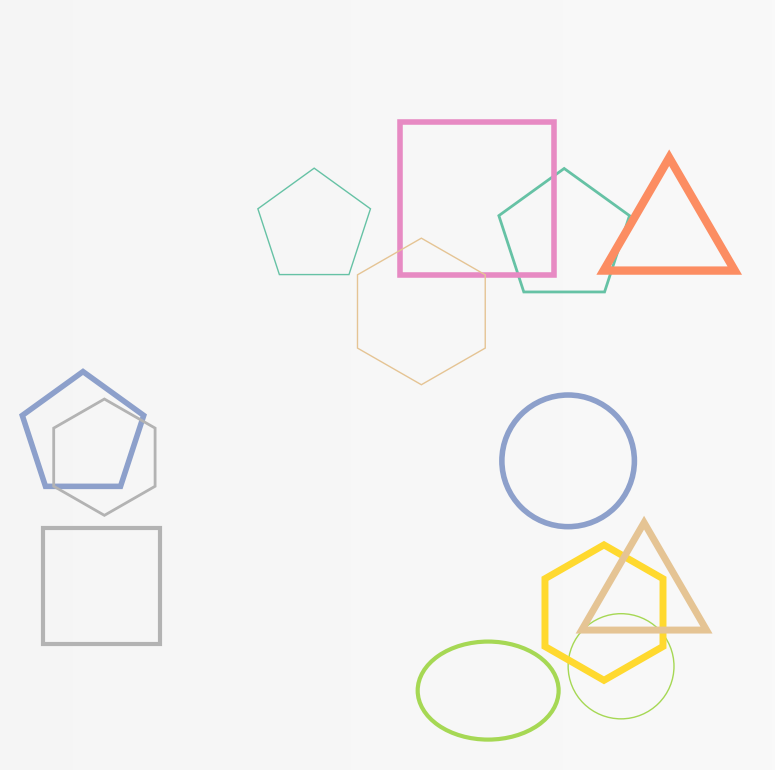[{"shape": "pentagon", "thickness": 0.5, "radius": 0.38, "center": [0.405, 0.705]}, {"shape": "pentagon", "thickness": 1, "radius": 0.44, "center": [0.728, 0.693]}, {"shape": "triangle", "thickness": 3, "radius": 0.49, "center": [0.863, 0.697]}, {"shape": "circle", "thickness": 2, "radius": 0.43, "center": [0.733, 0.402]}, {"shape": "pentagon", "thickness": 2, "radius": 0.41, "center": [0.107, 0.435]}, {"shape": "square", "thickness": 2, "radius": 0.5, "center": [0.615, 0.742]}, {"shape": "oval", "thickness": 1.5, "radius": 0.45, "center": [0.63, 0.103]}, {"shape": "circle", "thickness": 0.5, "radius": 0.34, "center": [0.801, 0.135]}, {"shape": "hexagon", "thickness": 2.5, "radius": 0.44, "center": [0.779, 0.204]}, {"shape": "triangle", "thickness": 2.5, "radius": 0.46, "center": [0.831, 0.228]}, {"shape": "hexagon", "thickness": 0.5, "radius": 0.48, "center": [0.544, 0.596]}, {"shape": "square", "thickness": 1.5, "radius": 0.38, "center": [0.131, 0.239]}, {"shape": "hexagon", "thickness": 1, "radius": 0.38, "center": [0.135, 0.406]}]